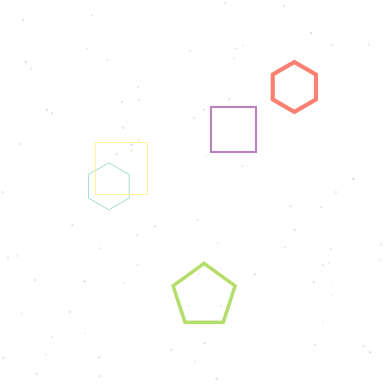[{"shape": "hexagon", "thickness": 0.5, "radius": 0.31, "center": [0.283, 0.516]}, {"shape": "hexagon", "thickness": 3, "radius": 0.32, "center": [0.765, 0.774]}, {"shape": "pentagon", "thickness": 2.5, "radius": 0.42, "center": [0.53, 0.231]}, {"shape": "square", "thickness": 1.5, "radius": 0.29, "center": [0.606, 0.663]}, {"shape": "square", "thickness": 0.5, "radius": 0.34, "center": [0.314, 0.564]}]